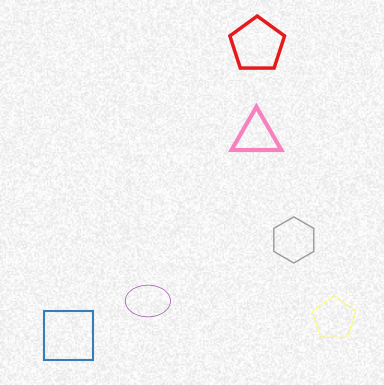[{"shape": "pentagon", "thickness": 2.5, "radius": 0.37, "center": [0.668, 0.884]}, {"shape": "square", "thickness": 1.5, "radius": 0.32, "center": [0.179, 0.128]}, {"shape": "oval", "thickness": 0.5, "radius": 0.29, "center": [0.384, 0.218]}, {"shape": "pentagon", "thickness": 0.5, "radius": 0.3, "center": [0.868, 0.173]}, {"shape": "triangle", "thickness": 3, "radius": 0.37, "center": [0.666, 0.648]}, {"shape": "hexagon", "thickness": 1, "radius": 0.3, "center": [0.763, 0.377]}]